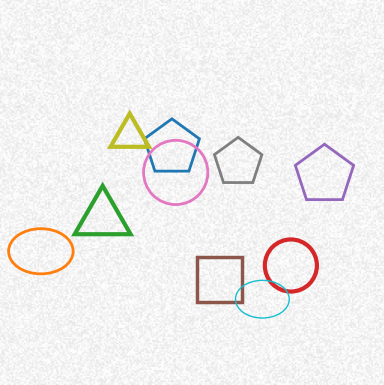[{"shape": "pentagon", "thickness": 2, "radius": 0.38, "center": [0.447, 0.616]}, {"shape": "oval", "thickness": 2, "radius": 0.42, "center": [0.106, 0.347]}, {"shape": "triangle", "thickness": 3, "radius": 0.42, "center": [0.267, 0.434]}, {"shape": "circle", "thickness": 3, "radius": 0.34, "center": [0.755, 0.31]}, {"shape": "pentagon", "thickness": 2, "radius": 0.4, "center": [0.843, 0.546]}, {"shape": "square", "thickness": 2.5, "radius": 0.29, "center": [0.569, 0.275]}, {"shape": "circle", "thickness": 2, "radius": 0.42, "center": [0.456, 0.552]}, {"shape": "pentagon", "thickness": 2, "radius": 0.32, "center": [0.619, 0.578]}, {"shape": "triangle", "thickness": 3, "radius": 0.29, "center": [0.337, 0.648]}, {"shape": "oval", "thickness": 1, "radius": 0.35, "center": [0.681, 0.223]}]